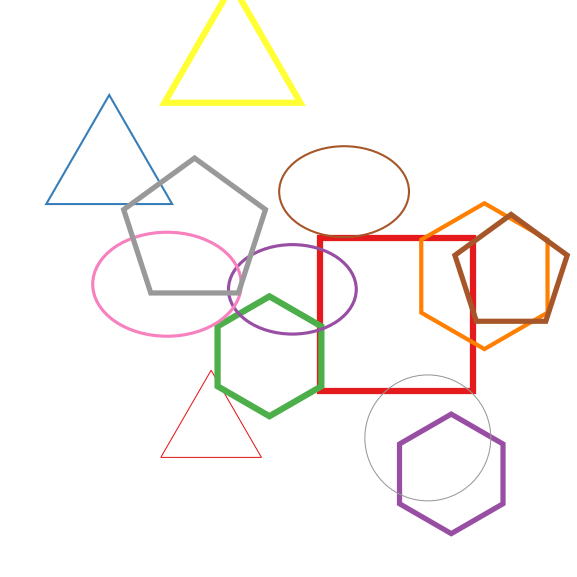[{"shape": "triangle", "thickness": 0.5, "radius": 0.5, "center": [0.366, 0.257]}, {"shape": "square", "thickness": 3, "radius": 0.66, "center": [0.686, 0.454]}, {"shape": "triangle", "thickness": 1, "radius": 0.63, "center": [0.189, 0.709]}, {"shape": "hexagon", "thickness": 3, "radius": 0.52, "center": [0.467, 0.382]}, {"shape": "oval", "thickness": 1.5, "radius": 0.55, "center": [0.506, 0.498]}, {"shape": "hexagon", "thickness": 2.5, "radius": 0.52, "center": [0.781, 0.179]}, {"shape": "hexagon", "thickness": 2, "radius": 0.63, "center": [0.839, 0.521]}, {"shape": "triangle", "thickness": 3, "radius": 0.68, "center": [0.402, 0.889]}, {"shape": "pentagon", "thickness": 2.5, "radius": 0.51, "center": [0.885, 0.526]}, {"shape": "oval", "thickness": 1, "radius": 0.56, "center": [0.596, 0.667]}, {"shape": "oval", "thickness": 1.5, "radius": 0.64, "center": [0.289, 0.507]}, {"shape": "circle", "thickness": 0.5, "radius": 0.55, "center": [0.741, 0.241]}, {"shape": "pentagon", "thickness": 2.5, "radius": 0.65, "center": [0.337, 0.596]}]